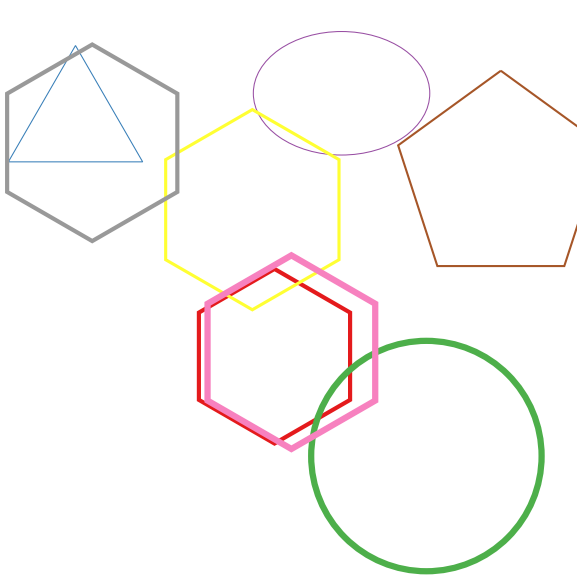[{"shape": "hexagon", "thickness": 2, "radius": 0.76, "center": [0.475, 0.382]}, {"shape": "triangle", "thickness": 0.5, "radius": 0.67, "center": [0.131, 0.786]}, {"shape": "circle", "thickness": 3, "radius": 1.0, "center": [0.738, 0.209]}, {"shape": "oval", "thickness": 0.5, "radius": 0.76, "center": [0.591, 0.838]}, {"shape": "hexagon", "thickness": 1.5, "radius": 0.87, "center": [0.437, 0.636]}, {"shape": "pentagon", "thickness": 1, "radius": 0.93, "center": [0.867, 0.69]}, {"shape": "hexagon", "thickness": 3, "radius": 0.84, "center": [0.505, 0.389]}, {"shape": "hexagon", "thickness": 2, "radius": 0.85, "center": [0.16, 0.752]}]